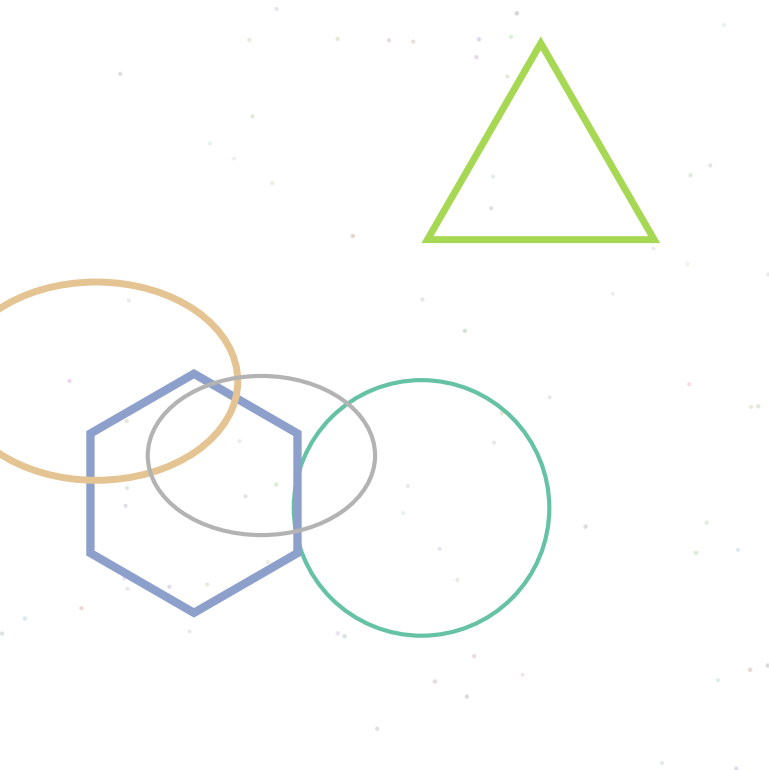[{"shape": "circle", "thickness": 1.5, "radius": 0.83, "center": [0.547, 0.34]}, {"shape": "hexagon", "thickness": 3, "radius": 0.78, "center": [0.252, 0.359]}, {"shape": "triangle", "thickness": 2.5, "radius": 0.85, "center": [0.702, 0.774]}, {"shape": "oval", "thickness": 2.5, "radius": 0.92, "center": [0.125, 0.505]}, {"shape": "oval", "thickness": 1.5, "radius": 0.74, "center": [0.34, 0.408]}]